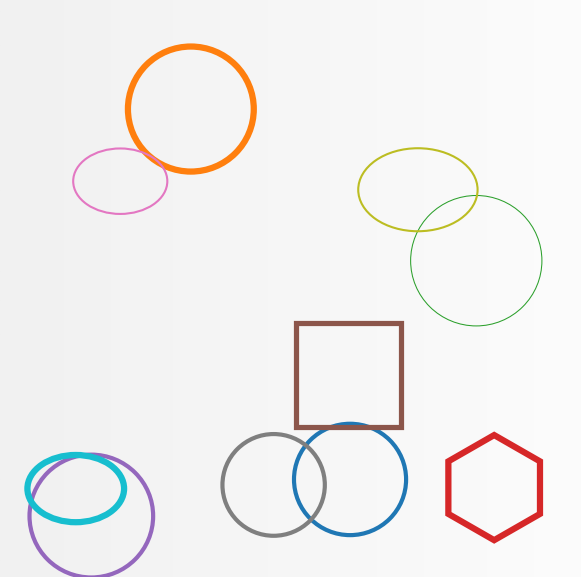[{"shape": "circle", "thickness": 2, "radius": 0.48, "center": [0.602, 0.169]}, {"shape": "circle", "thickness": 3, "radius": 0.54, "center": [0.328, 0.81]}, {"shape": "circle", "thickness": 0.5, "radius": 0.56, "center": [0.819, 0.548]}, {"shape": "hexagon", "thickness": 3, "radius": 0.45, "center": [0.85, 0.155]}, {"shape": "circle", "thickness": 2, "radius": 0.53, "center": [0.157, 0.106]}, {"shape": "square", "thickness": 2.5, "radius": 0.45, "center": [0.599, 0.349]}, {"shape": "oval", "thickness": 1, "radius": 0.4, "center": [0.207, 0.685]}, {"shape": "circle", "thickness": 2, "radius": 0.44, "center": [0.471, 0.159]}, {"shape": "oval", "thickness": 1, "radius": 0.51, "center": [0.719, 0.671]}, {"shape": "oval", "thickness": 3, "radius": 0.42, "center": [0.13, 0.153]}]